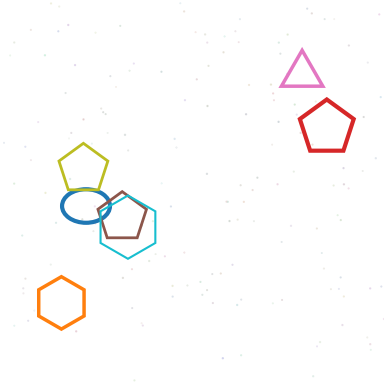[{"shape": "oval", "thickness": 3, "radius": 0.31, "center": [0.223, 0.465]}, {"shape": "hexagon", "thickness": 2.5, "radius": 0.34, "center": [0.159, 0.213]}, {"shape": "pentagon", "thickness": 3, "radius": 0.37, "center": [0.849, 0.668]}, {"shape": "pentagon", "thickness": 2, "radius": 0.33, "center": [0.317, 0.436]}, {"shape": "triangle", "thickness": 2.5, "radius": 0.31, "center": [0.785, 0.807]}, {"shape": "pentagon", "thickness": 2, "radius": 0.33, "center": [0.217, 0.561]}, {"shape": "hexagon", "thickness": 1.5, "radius": 0.41, "center": [0.332, 0.41]}]